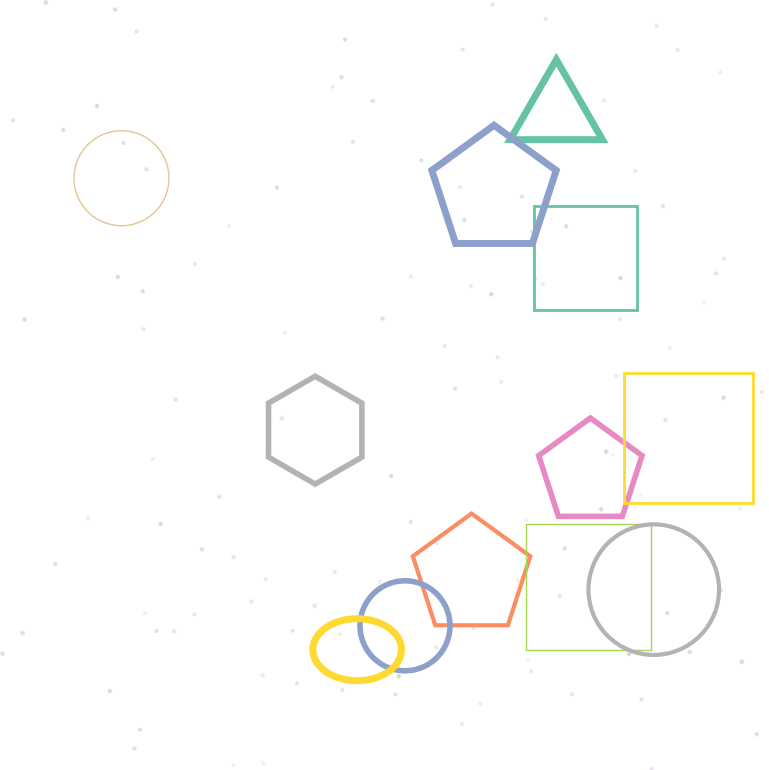[{"shape": "triangle", "thickness": 2.5, "radius": 0.35, "center": [0.722, 0.853]}, {"shape": "square", "thickness": 1, "radius": 0.34, "center": [0.76, 0.665]}, {"shape": "pentagon", "thickness": 1.5, "radius": 0.4, "center": [0.612, 0.253]}, {"shape": "circle", "thickness": 2, "radius": 0.29, "center": [0.526, 0.187]}, {"shape": "pentagon", "thickness": 2.5, "radius": 0.42, "center": [0.642, 0.752]}, {"shape": "pentagon", "thickness": 2, "radius": 0.35, "center": [0.767, 0.387]}, {"shape": "square", "thickness": 0.5, "radius": 0.41, "center": [0.764, 0.238]}, {"shape": "square", "thickness": 1, "radius": 0.42, "center": [0.894, 0.431]}, {"shape": "oval", "thickness": 2.5, "radius": 0.29, "center": [0.464, 0.156]}, {"shape": "circle", "thickness": 0.5, "radius": 0.31, "center": [0.158, 0.769]}, {"shape": "circle", "thickness": 1.5, "radius": 0.42, "center": [0.849, 0.234]}, {"shape": "hexagon", "thickness": 2, "radius": 0.35, "center": [0.409, 0.441]}]